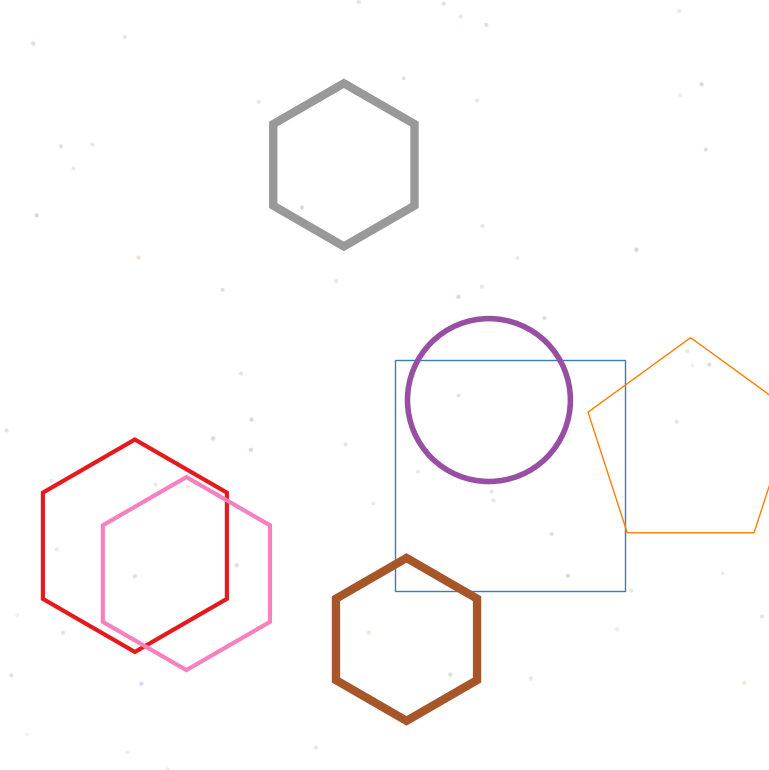[{"shape": "hexagon", "thickness": 1.5, "radius": 0.69, "center": [0.175, 0.291]}, {"shape": "square", "thickness": 0.5, "radius": 0.75, "center": [0.663, 0.382]}, {"shape": "circle", "thickness": 2, "radius": 0.53, "center": [0.635, 0.48]}, {"shape": "pentagon", "thickness": 0.5, "radius": 0.7, "center": [0.897, 0.421]}, {"shape": "hexagon", "thickness": 3, "radius": 0.53, "center": [0.528, 0.17]}, {"shape": "hexagon", "thickness": 1.5, "radius": 0.63, "center": [0.242, 0.255]}, {"shape": "hexagon", "thickness": 3, "radius": 0.53, "center": [0.447, 0.786]}]